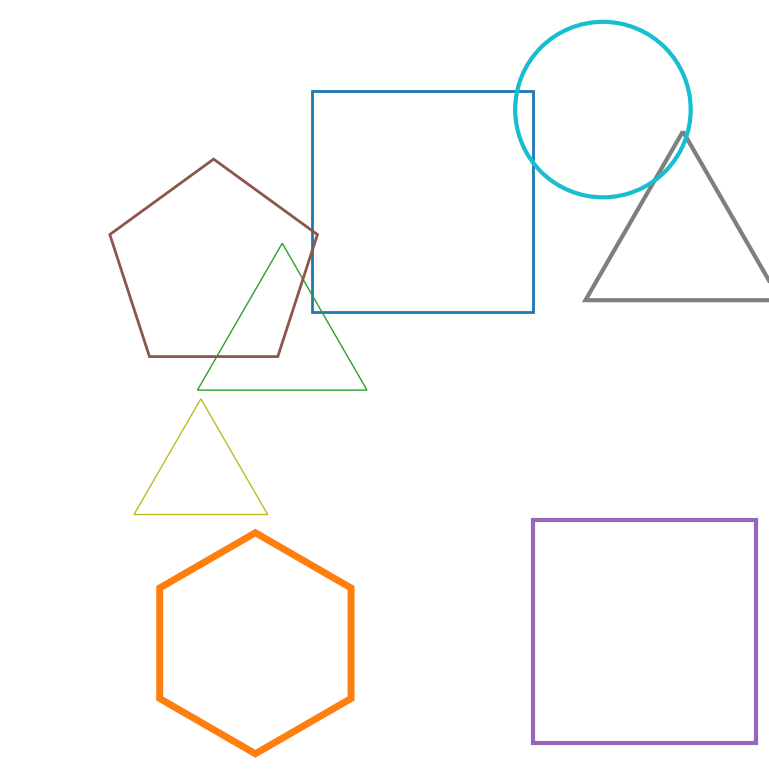[{"shape": "square", "thickness": 1, "radius": 0.72, "center": [0.549, 0.738]}, {"shape": "hexagon", "thickness": 2.5, "radius": 0.72, "center": [0.332, 0.165]}, {"shape": "triangle", "thickness": 0.5, "radius": 0.64, "center": [0.367, 0.557]}, {"shape": "square", "thickness": 1.5, "radius": 0.72, "center": [0.837, 0.18]}, {"shape": "pentagon", "thickness": 1, "radius": 0.71, "center": [0.277, 0.652]}, {"shape": "triangle", "thickness": 1.5, "radius": 0.73, "center": [0.887, 0.683]}, {"shape": "triangle", "thickness": 0.5, "radius": 0.5, "center": [0.261, 0.382]}, {"shape": "circle", "thickness": 1.5, "radius": 0.57, "center": [0.783, 0.858]}]